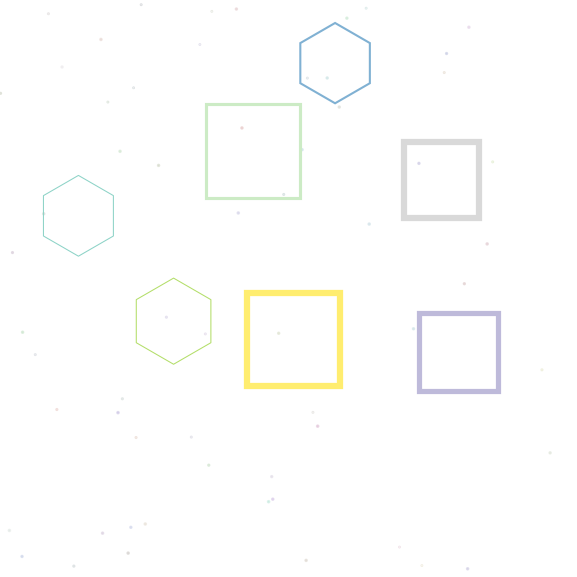[{"shape": "hexagon", "thickness": 0.5, "radius": 0.35, "center": [0.136, 0.625]}, {"shape": "square", "thickness": 2.5, "radius": 0.34, "center": [0.794, 0.39]}, {"shape": "hexagon", "thickness": 1, "radius": 0.35, "center": [0.58, 0.89]}, {"shape": "hexagon", "thickness": 0.5, "radius": 0.37, "center": [0.301, 0.443]}, {"shape": "square", "thickness": 3, "radius": 0.33, "center": [0.765, 0.687]}, {"shape": "square", "thickness": 1.5, "radius": 0.41, "center": [0.438, 0.737]}, {"shape": "square", "thickness": 3, "radius": 0.4, "center": [0.509, 0.411]}]